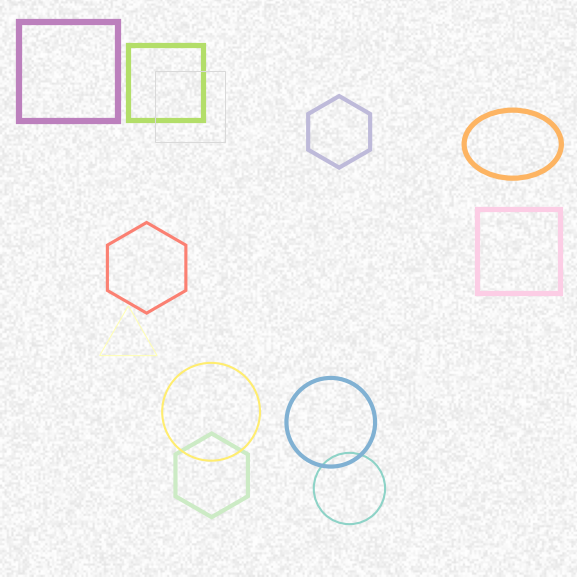[{"shape": "circle", "thickness": 1, "radius": 0.31, "center": [0.605, 0.153]}, {"shape": "triangle", "thickness": 0.5, "radius": 0.29, "center": [0.222, 0.412]}, {"shape": "hexagon", "thickness": 2, "radius": 0.31, "center": [0.587, 0.771]}, {"shape": "hexagon", "thickness": 1.5, "radius": 0.39, "center": [0.254, 0.535]}, {"shape": "circle", "thickness": 2, "radius": 0.38, "center": [0.573, 0.268]}, {"shape": "oval", "thickness": 2.5, "radius": 0.42, "center": [0.888, 0.749]}, {"shape": "square", "thickness": 2.5, "radius": 0.32, "center": [0.286, 0.856]}, {"shape": "square", "thickness": 2.5, "radius": 0.36, "center": [0.898, 0.564]}, {"shape": "square", "thickness": 0.5, "radius": 0.3, "center": [0.329, 0.815]}, {"shape": "square", "thickness": 3, "radius": 0.43, "center": [0.119, 0.875]}, {"shape": "hexagon", "thickness": 2, "radius": 0.36, "center": [0.367, 0.176]}, {"shape": "circle", "thickness": 1, "radius": 0.42, "center": [0.366, 0.286]}]